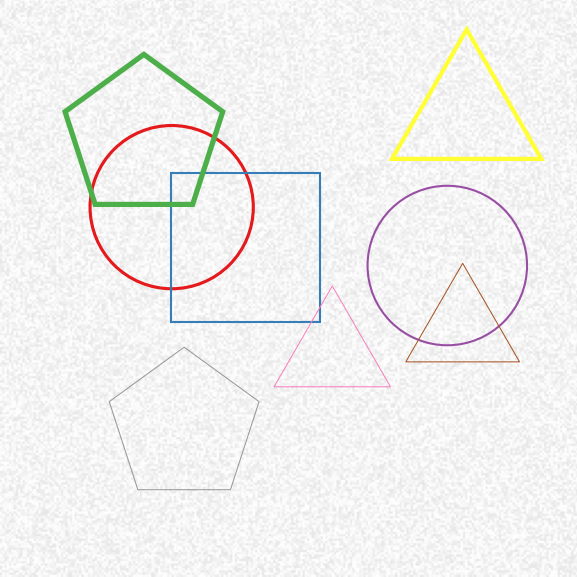[{"shape": "circle", "thickness": 1.5, "radius": 0.71, "center": [0.297, 0.64]}, {"shape": "square", "thickness": 1, "radius": 0.64, "center": [0.425, 0.57]}, {"shape": "pentagon", "thickness": 2.5, "radius": 0.72, "center": [0.249, 0.761]}, {"shape": "circle", "thickness": 1, "radius": 0.69, "center": [0.775, 0.539]}, {"shape": "triangle", "thickness": 2, "radius": 0.75, "center": [0.808, 0.799]}, {"shape": "triangle", "thickness": 0.5, "radius": 0.57, "center": [0.801, 0.429]}, {"shape": "triangle", "thickness": 0.5, "radius": 0.58, "center": [0.575, 0.388]}, {"shape": "pentagon", "thickness": 0.5, "radius": 0.68, "center": [0.319, 0.262]}]